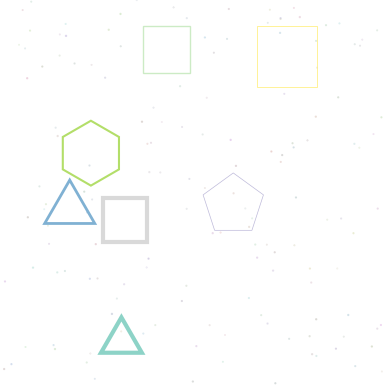[{"shape": "triangle", "thickness": 3, "radius": 0.31, "center": [0.315, 0.114]}, {"shape": "pentagon", "thickness": 0.5, "radius": 0.41, "center": [0.606, 0.468]}, {"shape": "triangle", "thickness": 2, "radius": 0.38, "center": [0.181, 0.457]}, {"shape": "hexagon", "thickness": 1.5, "radius": 0.42, "center": [0.236, 0.602]}, {"shape": "square", "thickness": 3, "radius": 0.29, "center": [0.325, 0.428]}, {"shape": "square", "thickness": 1, "radius": 0.3, "center": [0.433, 0.872]}, {"shape": "square", "thickness": 0.5, "radius": 0.39, "center": [0.746, 0.853]}]